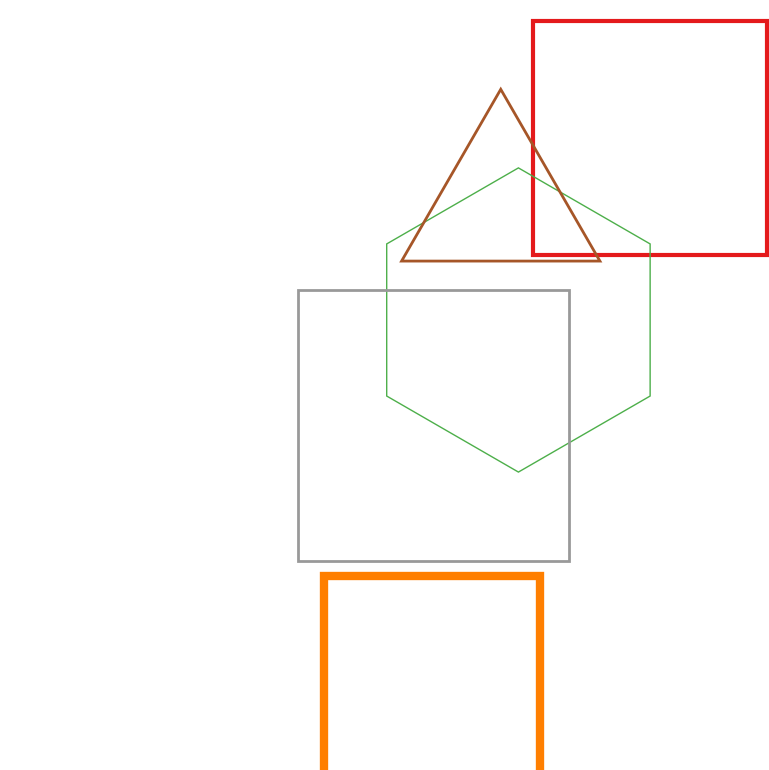[{"shape": "square", "thickness": 1.5, "radius": 0.76, "center": [0.845, 0.82]}, {"shape": "hexagon", "thickness": 0.5, "radius": 0.99, "center": [0.673, 0.584]}, {"shape": "square", "thickness": 3, "radius": 0.7, "center": [0.561, 0.112]}, {"shape": "triangle", "thickness": 1, "radius": 0.74, "center": [0.65, 0.735]}, {"shape": "square", "thickness": 1, "radius": 0.88, "center": [0.563, 0.447]}]